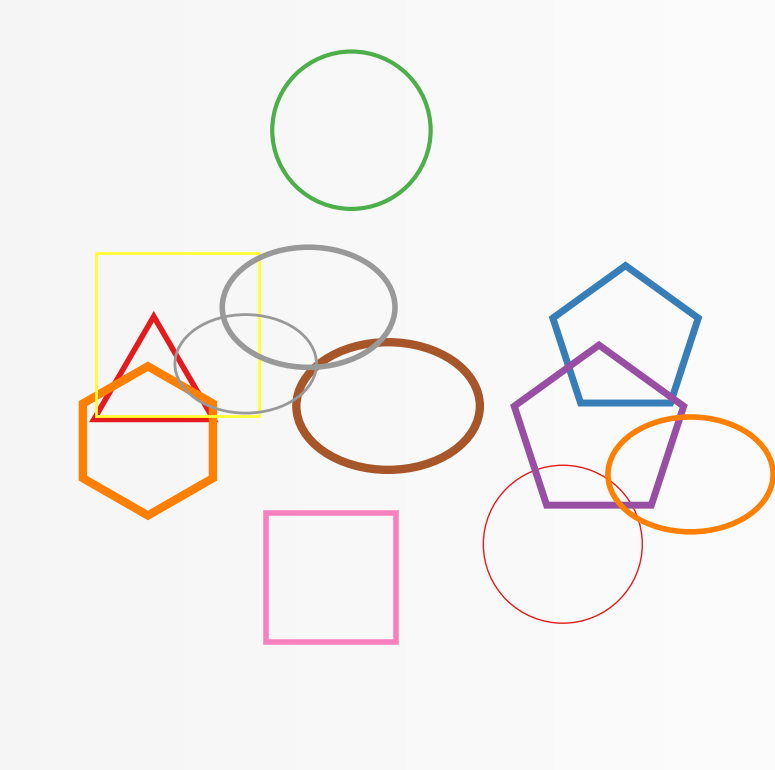[{"shape": "circle", "thickness": 0.5, "radius": 0.51, "center": [0.726, 0.293]}, {"shape": "triangle", "thickness": 2, "radius": 0.45, "center": [0.198, 0.5]}, {"shape": "pentagon", "thickness": 2.5, "radius": 0.49, "center": [0.807, 0.556]}, {"shape": "circle", "thickness": 1.5, "radius": 0.51, "center": [0.453, 0.831]}, {"shape": "pentagon", "thickness": 2.5, "radius": 0.57, "center": [0.773, 0.437]}, {"shape": "oval", "thickness": 2, "radius": 0.53, "center": [0.891, 0.384]}, {"shape": "hexagon", "thickness": 3, "radius": 0.48, "center": [0.191, 0.427]}, {"shape": "square", "thickness": 1, "radius": 0.53, "center": [0.229, 0.565]}, {"shape": "oval", "thickness": 3, "radius": 0.59, "center": [0.501, 0.473]}, {"shape": "square", "thickness": 2, "radius": 0.42, "center": [0.427, 0.25]}, {"shape": "oval", "thickness": 1, "radius": 0.46, "center": [0.317, 0.527]}, {"shape": "oval", "thickness": 2, "radius": 0.56, "center": [0.398, 0.601]}]